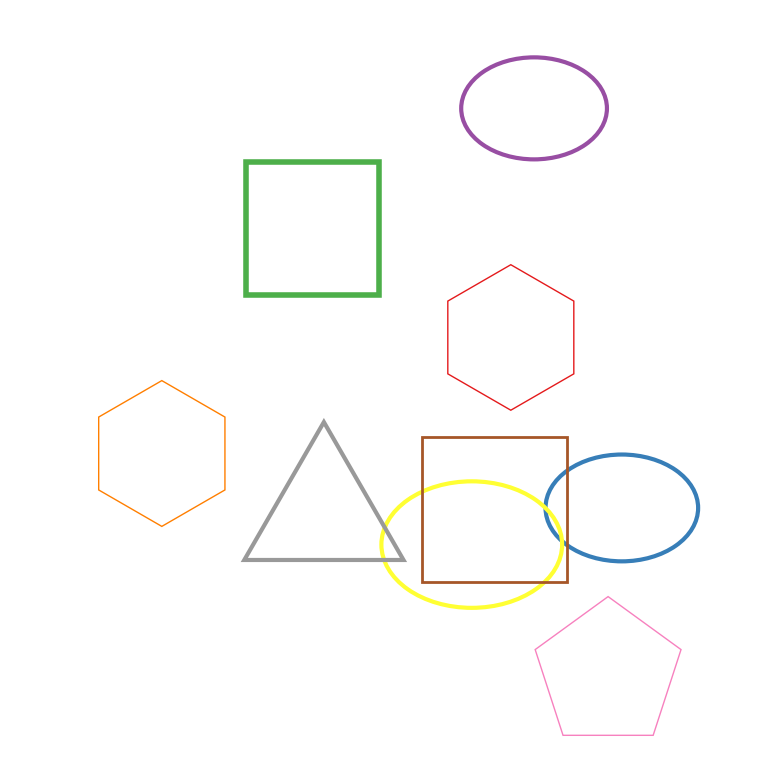[{"shape": "hexagon", "thickness": 0.5, "radius": 0.47, "center": [0.663, 0.562]}, {"shape": "oval", "thickness": 1.5, "radius": 0.5, "center": [0.808, 0.34]}, {"shape": "square", "thickness": 2, "radius": 0.43, "center": [0.406, 0.703]}, {"shape": "oval", "thickness": 1.5, "radius": 0.47, "center": [0.694, 0.859]}, {"shape": "hexagon", "thickness": 0.5, "radius": 0.47, "center": [0.21, 0.411]}, {"shape": "oval", "thickness": 1.5, "radius": 0.59, "center": [0.613, 0.293]}, {"shape": "square", "thickness": 1, "radius": 0.47, "center": [0.642, 0.338]}, {"shape": "pentagon", "thickness": 0.5, "radius": 0.5, "center": [0.79, 0.126]}, {"shape": "triangle", "thickness": 1.5, "radius": 0.6, "center": [0.421, 0.332]}]